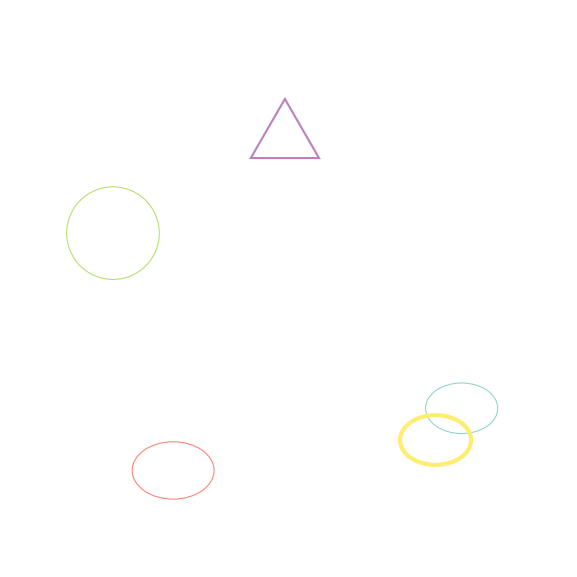[{"shape": "oval", "thickness": 0.5, "radius": 0.31, "center": [0.799, 0.292]}, {"shape": "oval", "thickness": 0.5, "radius": 0.35, "center": [0.3, 0.185]}, {"shape": "circle", "thickness": 0.5, "radius": 0.4, "center": [0.196, 0.595]}, {"shape": "triangle", "thickness": 1, "radius": 0.34, "center": [0.493, 0.76]}, {"shape": "oval", "thickness": 2, "radius": 0.31, "center": [0.754, 0.237]}]